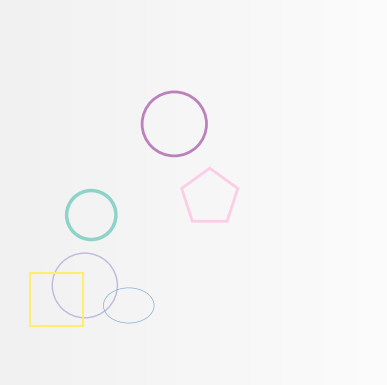[{"shape": "circle", "thickness": 2.5, "radius": 0.32, "center": [0.236, 0.441]}, {"shape": "circle", "thickness": 1, "radius": 0.42, "center": [0.219, 0.259]}, {"shape": "oval", "thickness": 0.5, "radius": 0.33, "center": [0.332, 0.207]}, {"shape": "pentagon", "thickness": 2, "radius": 0.38, "center": [0.541, 0.487]}, {"shape": "circle", "thickness": 2, "radius": 0.42, "center": [0.45, 0.678]}, {"shape": "square", "thickness": 1.5, "radius": 0.34, "center": [0.145, 0.222]}]